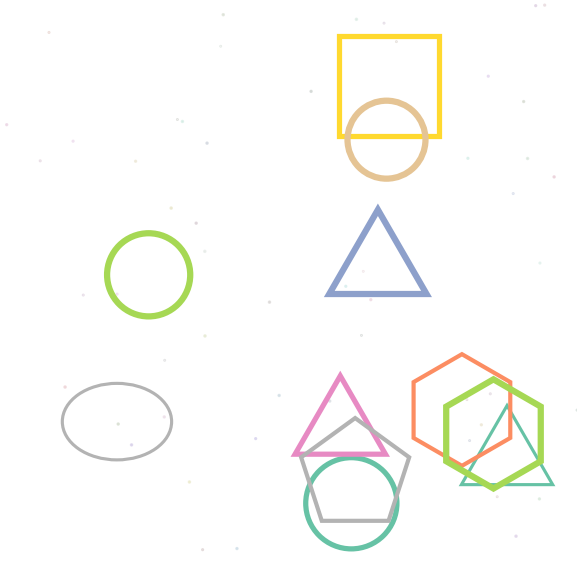[{"shape": "circle", "thickness": 2.5, "radius": 0.39, "center": [0.608, 0.128]}, {"shape": "triangle", "thickness": 1.5, "radius": 0.46, "center": [0.878, 0.206]}, {"shape": "hexagon", "thickness": 2, "radius": 0.48, "center": [0.8, 0.289]}, {"shape": "triangle", "thickness": 3, "radius": 0.49, "center": [0.654, 0.539]}, {"shape": "triangle", "thickness": 2.5, "radius": 0.45, "center": [0.589, 0.258]}, {"shape": "circle", "thickness": 3, "radius": 0.36, "center": [0.257, 0.523]}, {"shape": "hexagon", "thickness": 3, "radius": 0.47, "center": [0.855, 0.248]}, {"shape": "square", "thickness": 2.5, "radius": 0.43, "center": [0.674, 0.85]}, {"shape": "circle", "thickness": 3, "radius": 0.34, "center": [0.669, 0.757]}, {"shape": "oval", "thickness": 1.5, "radius": 0.47, "center": [0.203, 0.269]}, {"shape": "pentagon", "thickness": 2, "radius": 0.49, "center": [0.615, 0.177]}]